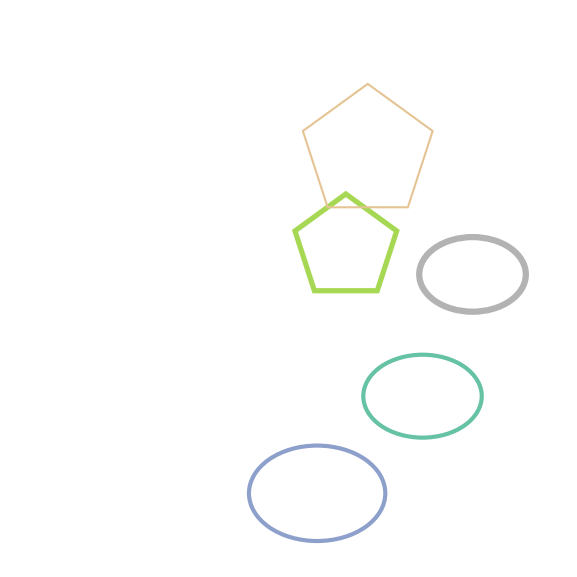[{"shape": "oval", "thickness": 2, "radius": 0.51, "center": [0.732, 0.313]}, {"shape": "oval", "thickness": 2, "radius": 0.59, "center": [0.549, 0.145]}, {"shape": "pentagon", "thickness": 2.5, "radius": 0.46, "center": [0.599, 0.571]}, {"shape": "pentagon", "thickness": 1, "radius": 0.59, "center": [0.637, 0.736]}, {"shape": "oval", "thickness": 3, "radius": 0.46, "center": [0.818, 0.524]}]